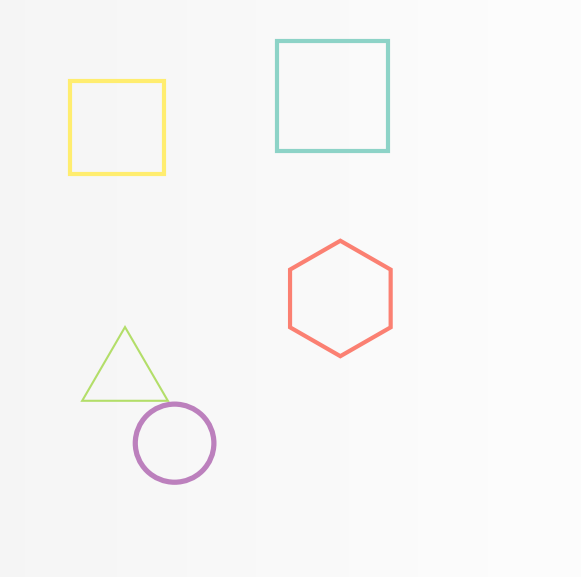[{"shape": "square", "thickness": 2, "radius": 0.48, "center": [0.573, 0.833]}, {"shape": "hexagon", "thickness": 2, "radius": 0.5, "center": [0.586, 0.482]}, {"shape": "triangle", "thickness": 1, "radius": 0.43, "center": [0.215, 0.348]}, {"shape": "circle", "thickness": 2.5, "radius": 0.34, "center": [0.3, 0.232]}, {"shape": "square", "thickness": 2, "radius": 0.4, "center": [0.201, 0.779]}]